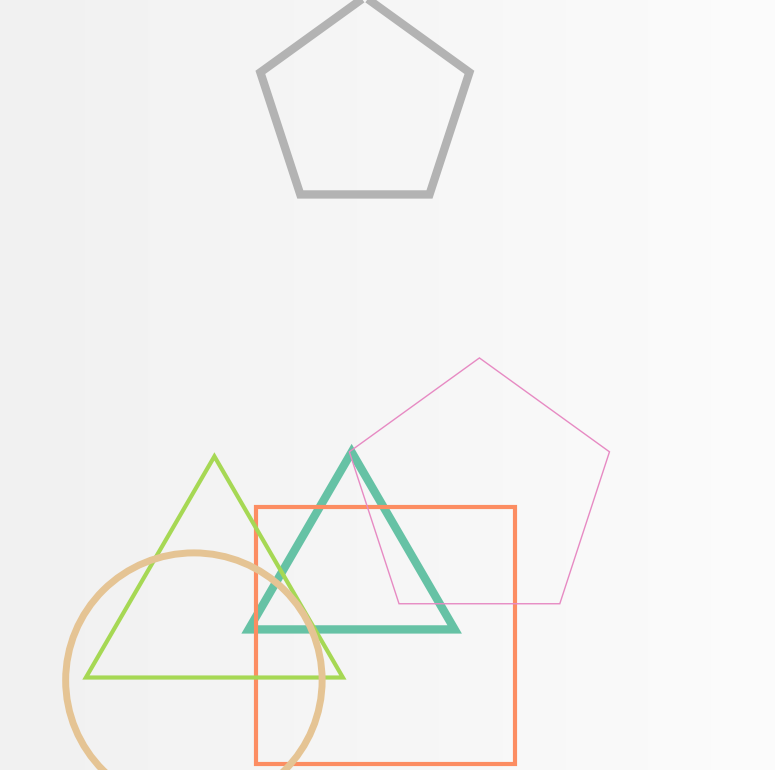[{"shape": "triangle", "thickness": 3, "radius": 0.77, "center": [0.454, 0.259]}, {"shape": "square", "thickness": 1.5, "radius": 0.83, "center": [0.497, 0.175]}, {"shape": "pentagon", "thickness": 0.5, "radius": 0.88, "center": [0.619, 0.359]}, {"shape": "triangle", "thickness": 1.5, "radius": 0.96, "center": [0.277, 0.216]}, {"shape": "circle", "thickness": 2.5, "radius": 0.83, "center": [0.25, 0.116]}, {"shape": "pentagon", "thickness": 3, "radius": 0.71, "center": [0.471, 0.862]}]